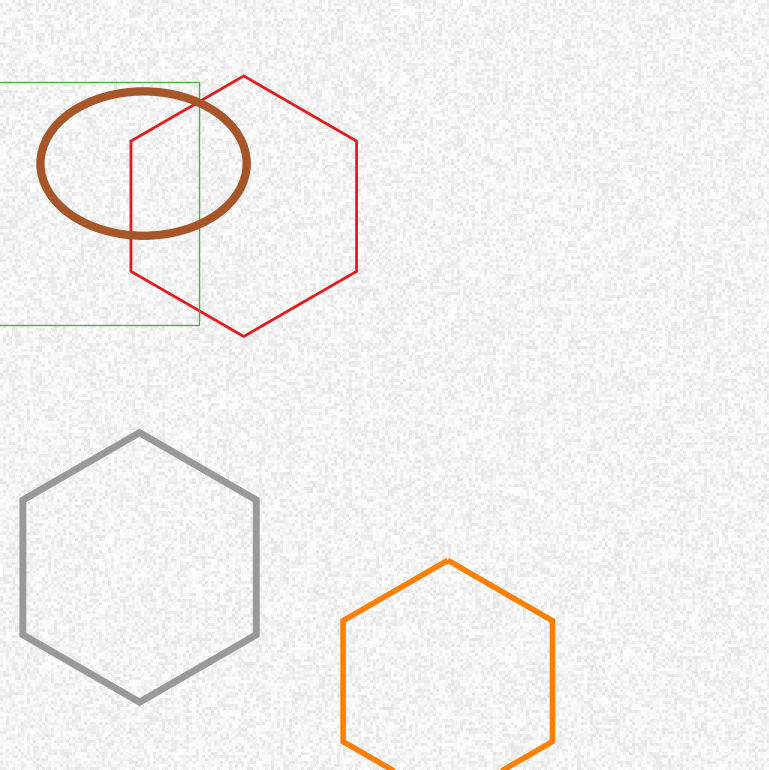[{"shape": "hexagon", "thickness": 1, "radius": 0.85, "center": [0.317, 0.732]}, {"shape": "square", "thickness": 0.5, "radius": 0.79, "center": [0.101, 0.736]}, {"shape": "hexagon", "thickness": 2, "radius": 0.78, "center": [0.582, 0.115]}, {"shape": "oval", "thickness": 3, "radius": 0.67, "center": [0.186, 0.788]}, {"shape": "hexagon", "thickness": 2.5, "radius": 0.88, "center": [0.181, 0.263]}]